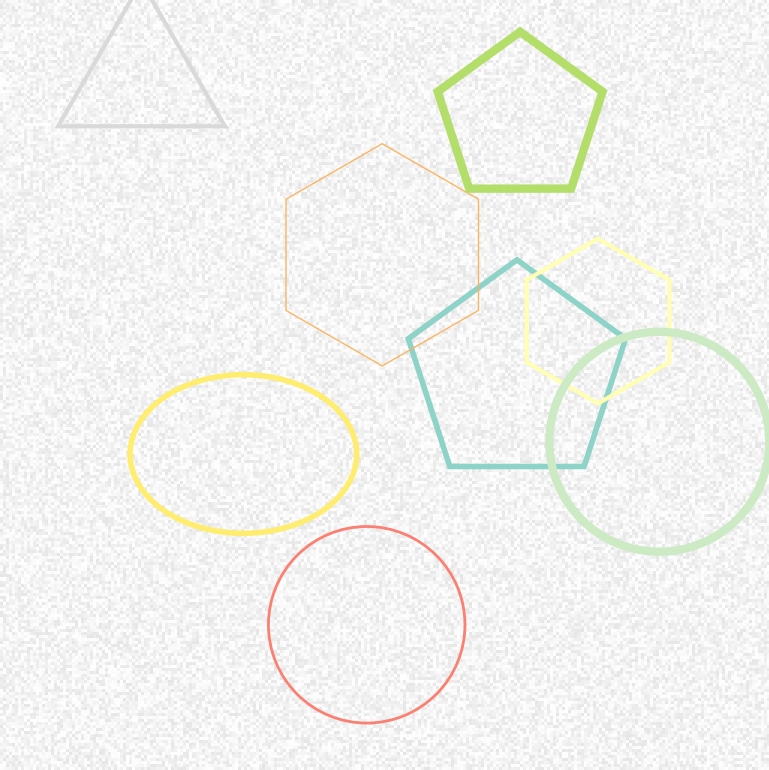[{"shape": "pentagon", "thickness": 2, "radius": 0.74, "center": [0.671, 0.514]}, {"shape": "hexagon", "thickness": 1.5, "radius": 0.54, "center": [0.777, 0.583]}, {"shape": "circle", "thickness": 1, "radius": 0.64, "center": [0.476, 0.189]}, {"shape": "hexagon", "thickness": 0.5, "radius": 0.72, "center": [0.496, 0.669]}, {"shape": "pentagon", "thickness": 3, "radius": 0.56, "center": [0.676, 0.846]}, {"shape": "triangle", "thickness": 1.5, "radius": 0.63, "center": [0.184, 0.899]}, {"shape": "circle", "thickness": 3, "radius": 0.71, "center": [0.856, 0.426]}, {"shape": "oval", "thickness": 2, "radius": 0.74, "center": [0.316, 0.41]}]